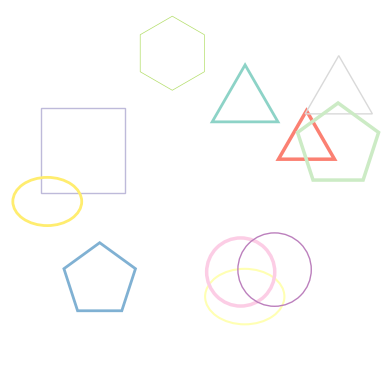[{"shape": "triangle", "thickness": 2, "radius": 0.49, "center": [0.637, 0.733]}, {"shape": "oval", "thickness": 1.5, "radius": 0.51, "center": [0.636, 0.23]}, {"shape": "square", "thickness": 1, "radius": 0.55, "center": [0.215, 0.609]}, {"shape": "triangle", "thickness": 2.5, "radius": 0.42, "center": [0.796, 0.629]}, {"shape": "pentagon", "thickness": 2, "radius": 0.49, "center": [0.259, 0.272]}, {"shape": "hexagon", "thickness": 0.5, "radius": 0.48, "center": [0.448, 0.862]}, {"shape": "circle", "thickness": 2.5, "radius": 0.44, "center": [0.625, 0.294]}, {"shape": "triangle", "thickness": 1, "radius": 0.5, "center": [0.88, 0.755]}, {"shape": "circle", "thickness": 1, "radius": 0.48, "center": [0.713, 0.3]}, {"shape": "pentagon", "thickness": 2.5, "radius": 0.55, "center": [0.878, 0.622]}, {"shape": "oval", "thickness": 2, "radius": 0.45, "center": [0.123, 0.477]}]